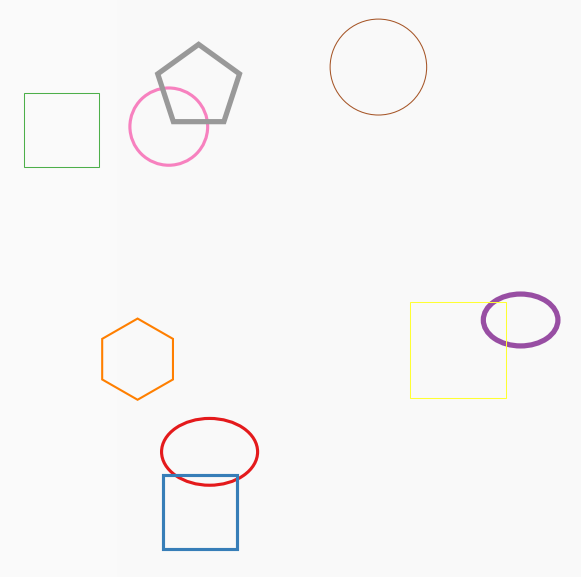[{"shape": "oval", "thickness": 1.5, "radius": 0.41, "center": [0.361, 0.217]}, {"shape": "square", "thickness": 1.5, "radius": 0.32, "center": [0.344, 0.113]}, {"shape": "square", "thickness": 0.5, "radius": 0.32, "center": [0.106, 0.774]}, {"shape": "oval", "thickness": 2.5, "radius": 0.32, "center": [0.896, 0.445]}, {"shape": "hexagon", "thickness": 1, "radius": 0.35, "center": [0.237, 0.377]}, {"shape": "square", "thickness": 0.5, "radius": 0.42, "center": [0.788, 0.392]}, {"shape": "circle", "thickness": 0.5, "radius": 0.42, "center": [0.651, 0.883]}, {"shape": "circle", "thickness": 1.5, "radius": 0.33, "center": [0.29, 0.78]}, {"shape": "pentagon", "thickness": 2.5, "radius": 0.37, "center": [0.342, 0.848]}]